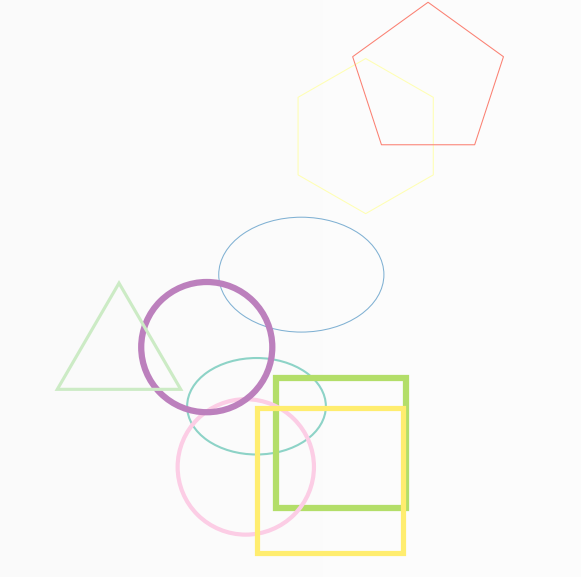[{"shape": "oval", "thickness": 1, "radius": 0.6, "center": [0.441, 0.296]}, {"shape": "hexagon", "thickness": 0.5, "radius": 0.67, "center": [0.629, 0.763]}, {"shape": "pentagon", "thickness": 0.5, "radius": 0.68, "center": [0.736, 0.859]}, {"shape": "oval", "thickness": 0.5, "radius": 0.71, "center": [0.518, 0.524]}, {"shape": "square", "thickness": 3, "radius": 0.56, "center": [0.586, 0.232]}, {"shape": "circle", "thickness": 2, "radius": 0.59, "center": [0.423, 0.191]}, {"shape": "circle", "thickness": 3, "radius": 0.56, "center": [0.356, 0.398]}, {"shape": "triangle", "thickness": 1.5, "radius": 0.61, "center": [0.205, 0.386]}, {"shape": "square", "thickness": 2.5, "radius": 0.63, "center": [0.567, 0.167]}]